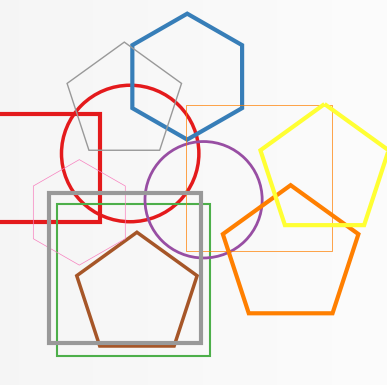[{"shape": "square", "thickness": 3, "radius": 0.7, "center": [0.117, 0.564]}, {"shape": "circle", "thickness": 2.5, "radius": 0.89, "center": [0.336, 0.601]}, {"shape": "hexagon", "thickness": 3, "radius": 0.82, "center": [0.483, 0.801]}, {"shape": "square", "thickness": 1.5, "radius": 0.99, "center": [0.344, 0.273]}, {"shape": "circle", "thickness": 2, "radius": 0.76, "center": [0.525, 0.481]}, {"shape": "pentagon", "thickness": 3, "radius": 0.92, "center": [0.75, 0.335]}, {"shape": "square", "thickness": 0.5, "radius": 0.94, "center": [0.668, 0.538]}, {"shape": "pentagon", "thickness": 3, "radius": 0.87, "center": [0.837, 0.556]}, {"shape": "pentagon", "thickness": 2.5, "radius": 0.82, "center": [0.353, 0.233]}, {"shape": "hexagon", "thickness": 0.5, "radius": 0.69, "center": [0.205, 0.448]}, {"shape": "square", "thickness": 3, "radius": 0.98, "center": [0.322, 0.304]}, {"shape": "pentagon", "thickness": 1, "radius": 0.78, "center": [0.321, 0.735]}]